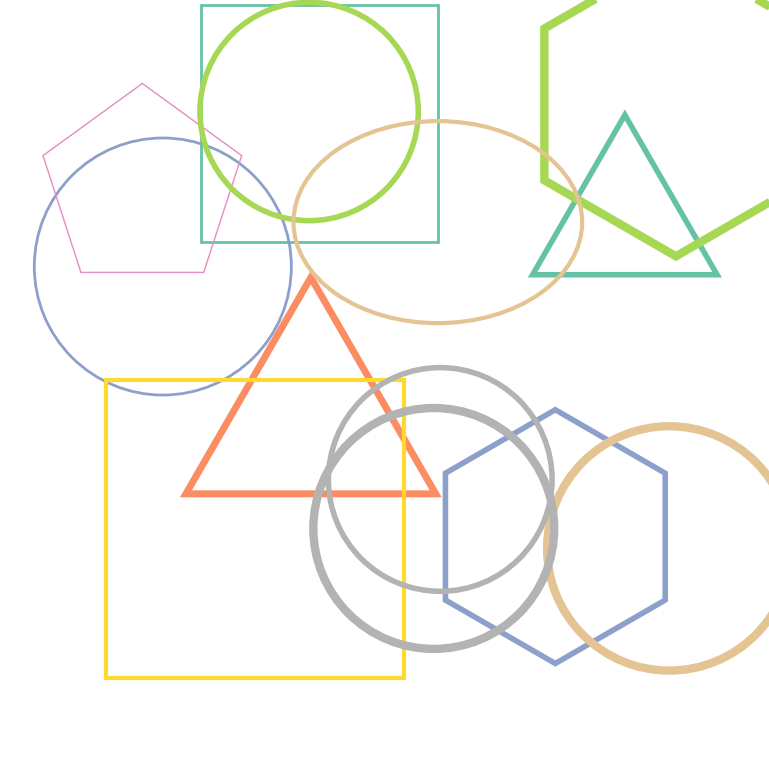[{"shape": "square", "thickness": 1, "radius": 0.77, "center": [0.415, 0.839]}, {"shape": "triangle", "thickness": 2, "radius": 0.69, "center": [0.811, 0.712]}, {"shape": "triangle", "thickness": 2.5, "radius": 0.94, "center": [0.404, 0.452]}, {"shape": "circle", "thickness": 1, "radius": 0.83, "center": [0.211, 0.654]}, {"shape": "hexagon", "thickness": 2, "radius": 0.82, "center": [0.721, 0.303]}, {"shape": "pentagon", "thickness": 0.5, "radius": 0.68, "center": [0.185, 0.756]}, {"shape": "circle", "thickness": 2, "radius": 0.71, "center": [0.401, 0.855]}, {"shape": "hexagon", "thickness": 3, "radius": 0.99, "center": [0.878, 0.864]}, {"shape": "square", "thickness": 1.5, "radius": 0.97, "center": [0.332, 0.313]}, {"shape": "oval", "thickness": 1.5, "radius": 0.94, "center": [0.569, 0.712]}, {"shape": "circle", "thickness": 3, "radius": 0.79, "center": [0.869, 0.288]}, {"shape": "circle", "thickness": 3, "radius": 0.78, "center": [0.563, 0.314]}, {"shape": "circle", "thickness": 2, "radius": 0.73, "center": [0.572, 0.377]}]